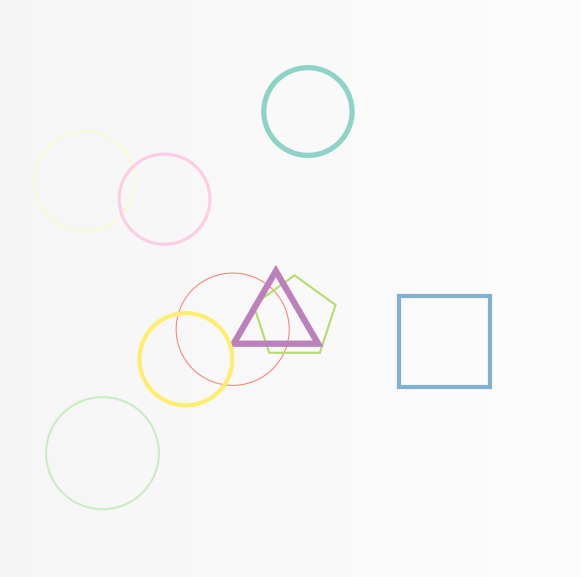[{"shape": "circle", "thickness": 2.5, "radius": 0.38, "center": [0.53, 0.806]}, {"shape": "circle", "thickness": 0.5, "radius": 0.43, "center": [0.146, 0.686]}, {"shape": "circle", "thickness": 0.5, "radius": 0.49, "center": [0.4, 0.429]}, {"shape": "square", "thickness": 2, "radius": 0.39, "center": [0.765, 0.408]}, {"shape": "pentagon", "thickness": 1, "radius": 0.37, "center": [0.507, 0.448]}, {"shape": "circle", "thickness": 1.5, "radius": 0.39, "center": [0.283, 0.654]}, {"shape": "triangle", "thickness": 3, "radius": 0.42, "center": [0.475, 0.446]}, {"shape": "circle", "thickness": 1, "radius": 0.49, "center": [0.176, 0.214]}, {"shape": "circle", "thickness": 2, "radius": 0.4, "center": [0.32, 0.377]}]